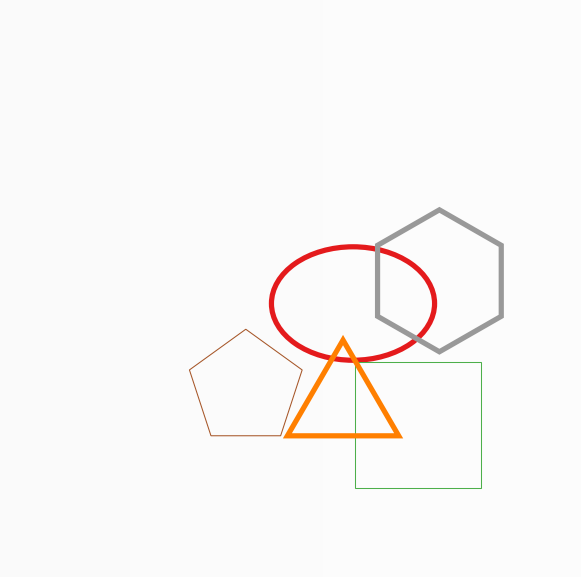[{"shape": "oval", "thickness": 2.5, "radius": 0.7, "center": [0.607, 0.474]}, {"shape": "square", "thickness": 0.5, "radius": 0.54, "center": [0.72, 0.263]}, {"shape": "triangle", "thickness": 2.5, "radius": 0.55, "center": [0.59, 0.3]}, {"shape": "pentagon", "thickness": 0.5, "radius": 0.51, "center": [0.423, 0.327]}, {"shape": "hexagon", "thickness": 2.5, "radius": 0.61, "center": [0.756, 0.513]}]